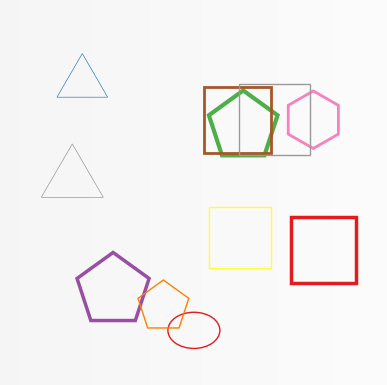[{"shape": "oval", "thickness": 1, "radius": 0.34, "center": [0.5, 0.142]}, {"shape": "square", "thickness": 2.5, "radius": 0.42, "center": [0.835, 0.351]}, {"shape": "triangle", "thickness": 0.5, "radius": 0.38, "center": [0.212, 0.785]}, {"shape": "pentagon", "thickness": 3, "radius": 0.47, "center": [0.628, 0.672]}, {"shape": "pentagon", "thickness": 2.5, "radius": 0.49, "center": [0.292, 0.247]}, {"shape": "pentagon", "thickness": 1, "radius": 0.34, "center": [0.422, 0.204]}, {"shape": "square", "thickness": 1, "radius": 0.4, "center": [0.62, 0.382]}, {"shape": "square", "thickness": 2, "radius": 0.43, "center": [0.614, 0.689]}, {"shape": "hexagon", "thickness": 2, "radius": 0.37, "center": [0.809, 0.689]}, {"shape": "triangle", "thickness": 0.5, "radius": 0.46, "center": [0.187, 0.534]}, {"shape": "square", "thickness": 1, "radius": 0.46, "center": [0.708, 0.69]}]